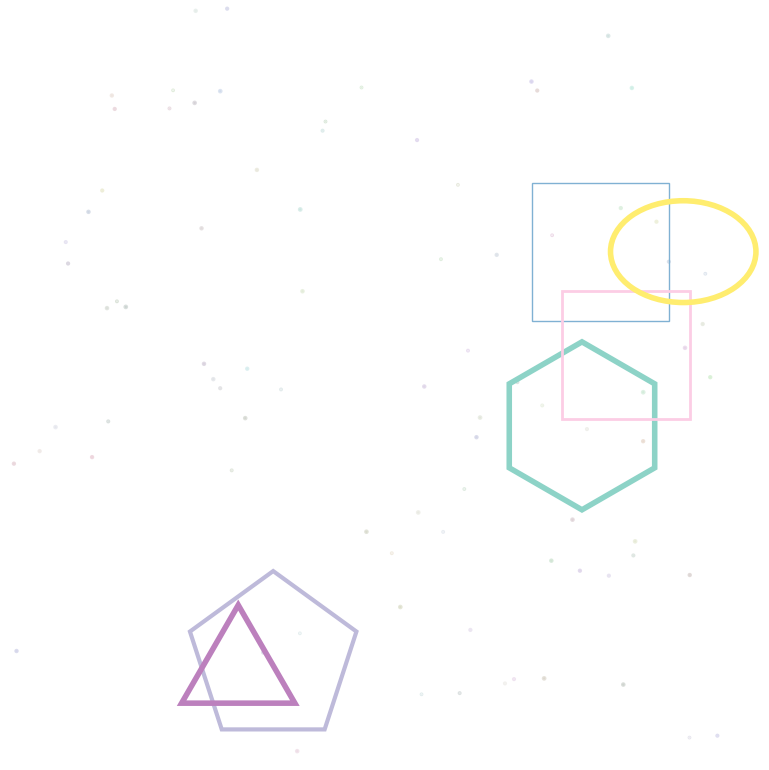[{"shape": "hexagon", "thickness": 2, "radius": 0.55, "center": [0.756, 0.447]}, {"shape": "pentagon", "thickness": 1.5, "radius": 0.57, "center": [0.355, 0.145]}, {"shape": "square", "thickness": 0.5, "radius": 0.45, "center": [0.78, 0.673]}, {"shape": "square", "thickness": 1, "radius": 0.42, "center": [0.813, 0.538]}, {"shape": "triangle", "thickness": 2, "radius": 0.42, "center": [0.309, 0.129]}, {"shape": "oval", "thickness": 2, "radius": 0.47, "center": [0.887, 0.673]}]